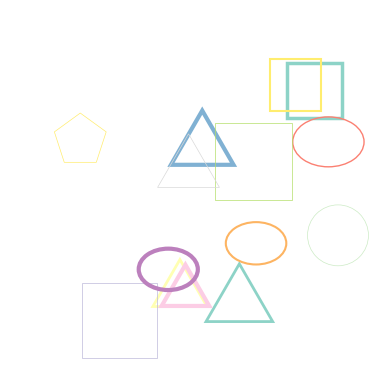[{"shape": "triangle", "thickness": 2, "radius": 0.5, "center": [0.622, 0.215]}, {"shape": "square", "thickness": 2.5, "radius": 0.36, "center": [0.817, 0.766]}, {"shape": "triangle", "thickness": 2, "radius": 0.41, "center": [0.467, 0.244]}, {"shape": "square", "thickness": 0.5, "radius": 0.49, "center": [0.31, 0.167]}, {"shape": "oval", "thickness": 1, "radius": 0.46, "center": [0.853, 0.632]}, {"shape": "triangle", "thickness": 3, "radius": 0.47, "center": [0.525, 0.619]}, {"shape": "oval", "thickness": 1.5, "radius": 0.39, "center": [0.665, 0.368]}, {"shape": "square", "thickness": 0.5, "radius": 0.5, "center": [0.659, 0.581]}, {"shape": "triangle", "thickness": 3, "radius": 0.36, "center": [0.482, 0.241]}, {"shape": "triangle", "thickness": 0.5, "radius": 0.46, "center": [0.49, 0.56]}, {"shape": "oval", "thickness": 3, "radius": 0.38, "center": [0.437, 0.3]}, {"shape": "circle", "thickness": 0.5, "radius": 0.4, "center": [0.878, 0.389]}, {"shape": "square", "thickness": 1.5, "radius": 0.33, "center": [0.768, 0.78]}, {"shape": "pentagon", "thickness": 0.5, "radius": 0.35, "center": [0.209, 0.636]}]